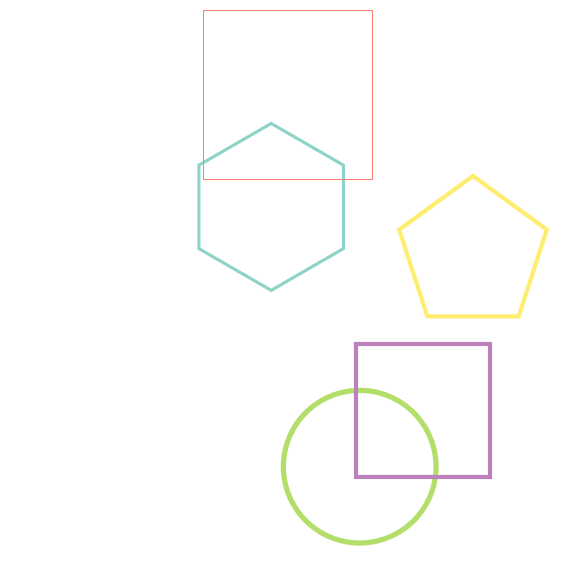[{"shape": "hexagon", "thickness": 1.5, "radius": 0.72, "center": [0.47, 0.641]}, {"shape": "square", "thickness": 0.5, "radius": 0.73, "center": [0.498, 0.836]}, {"shape": "circle", "thickness": 2.5, "radius": 0.66, "center": [0.623, 0.191]}, {"shape": "square", "thickness": 2, "radius": 0.58, "center": [0.733, 0.289]}, {"shape": "pentagon", "thickness": 2, "radius": 0.67, "center": [0.819, 0.56]}]